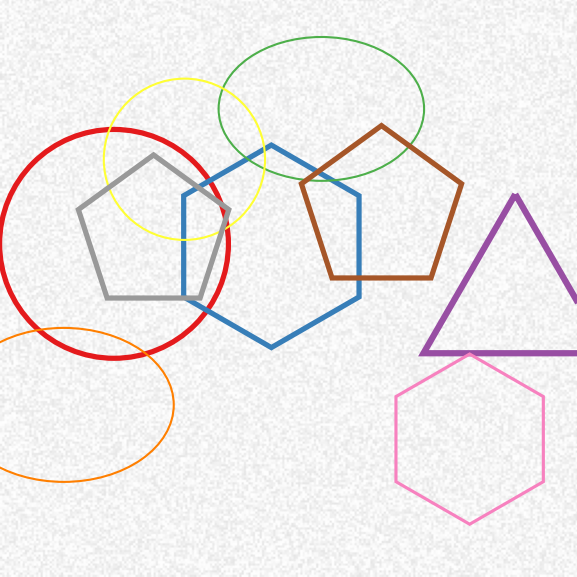[{"shape": "circle", "thickness": 2.5, "radius": 0.99, "center": [0.197, 0.577]}, {"shape": "hexagon", "thickness": 2.5, "radius": 0.88, "center": [0.47, 0.573]}, {"shape": "oval", "thickness": 1, "radius": 0.89, "center": [0.556, 0.811]}, {"shape": "triangle", "thickness": 3, "radius": 0.92, "center": [0.892, 0.479]}, {"shape": "oval", "thickness": 1, "radius": 0.95, "center": [0.11, 0.298]}, {"shape": "circle", "thickness": 1, "radius": 0.7, "center": [0.319, 0.723]}, {"shape": "pentagon", "thickness": 2.5, "radius": 0.73, "center": [0.661, 0.636]}, {"shape": "hexagon", "thickness": 1.5, "radius": 0.74, "center": [0.813, 0.239]}, {"shape": "pentagon", "thickness": 2.5, "radius": 0.68, "center": [0.266, 0.594]}]